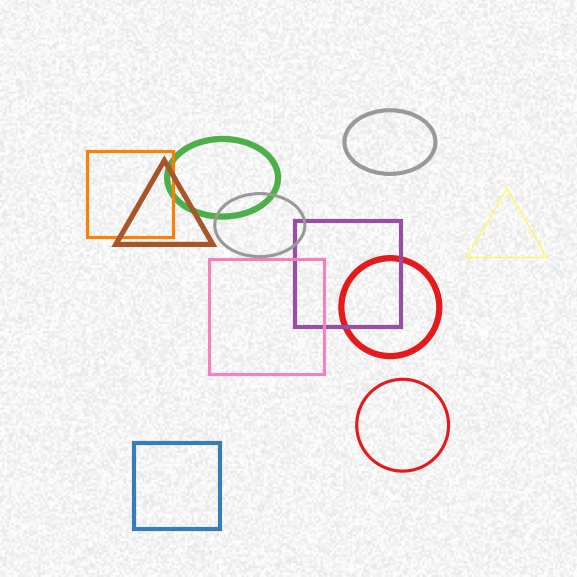[{"shape": "circle", "thickness": 3, "radius": 0.42, "center": [0.676, 0.467]}, {"shape": "circle", "thickness": 1.5, "radius": 0.4, "center": [0.697, 0.263]}, {"shape": "square", "thickness": 2, "radius": 0.37, "center": [0.306, 0.157]}, {"shape": "oval", "thickness": 3, "radius": 0.48, "center": [0.385, 0.691]}, {"shape": "square", "thickness": 2, "radius": 0.46, "center": [0.602, 0.525]}, {"shape": "square", "thickness": 1.5, "radius": 0.37, "center": [0.225, 0.663]}, {"shape": "triangle", "thickness": 0.5, "radius": 0.4, "center": [0.878, 0.593]}, {"shape": "triangle", "thickness": 2.5, "radius": 0.49, "center": [0.285, 0.624]}, {"shape": "square", "thickness": 1.5, "radius": 0.5, "center": [0.462, 0.452]}, {"shape": "oval", "thickness": 1.5, "radius": 0.39, "center": [0.45, 0.609]}, {"shape": "oval", "thickness": 2, "radius": 0.39, "center": [0.675, 0.753]}]